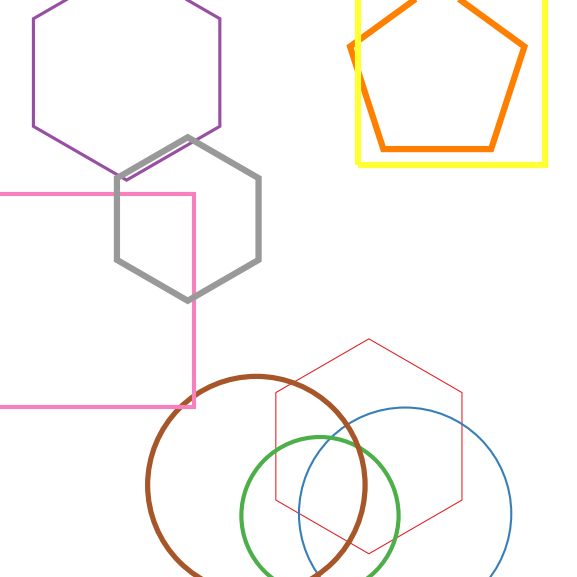[{"shape": "hexagon", "thickness": 0.5, "radius": 0.93, "center": [0.639, 0.226]}, {"shape": "circle", "thickness": 1, "radius": 0.92, "center": [0.702, 0.11]}, {"shape": "circle", "thickness": 2, "radius": 0.68, "center": [0.554, 0.106]}, {"shape": "hexagon", "thickness": 1.5, "radius": 0.93, "center": [0.219, 0.874]}, {"shape": "pentagon", "thickness": 3, "radius": 0.79, "center": [0.757, 0.869]}, {"shape": "square", "thickness": 3, "radius": 0.81, "center": [0.782, 0.874]}, {"shape": "circle", "thickness": 2.5, "radius": 0.94, "center": [0.444, 0.159]}, {"shape": "square", "thickness": 2, "radius": 0.93, "center": [0.151, 0.479]}, {"shape": "hexagon", "thickness": 3, "radius": 0.71, "center": [0.325, 0.62]}]